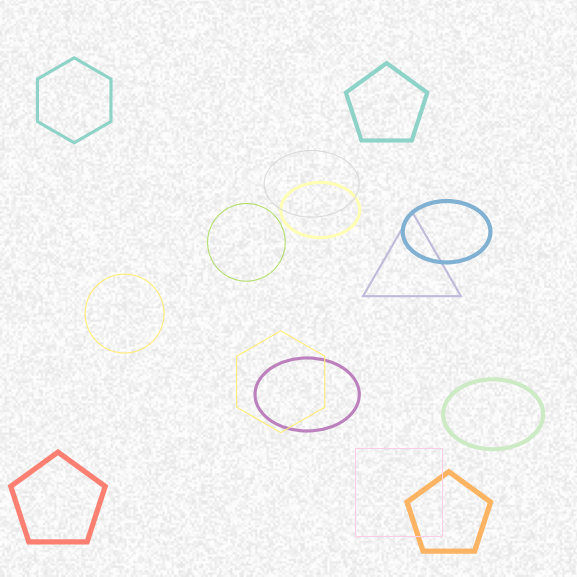[{"shape": "hexagon", "thickness": 1.5, "radius": 0.37, "center": [0.128, 0.825]}, {"shape": "pentagon", "thickness": 2, "radius": 0.37, "center": [0.669, 0.816]}, {"shape": "oval", "thickness": 1.5, "radius": 0.34, "center": [0.555, 0.636]}, {"shape": "triangle", "thickness": 1, "radius": 0.49, "center": [0.713, 0.535]}, {"shape": "pentagon", "thickness": 2.5, "radius": 0.43, "center": [0.1, 0.13]}, {"shape": "oval", "thickness": 2, "radius": 0.38, "center": [0.773, 0.598]}, {"shape": "pentagon", "thickness": 2.5, "radius": 0.38, "center": [0.777, 0.106]}, {"shape": "circle", "thickness": 0.5, "radius": 0.34, "center": [0.427, 0.579]}, {"shape": "square", "thickness": 0.5, "radius": 0.38, "center": [0.69, 0.148]}, {"shape": "oval", "thickness": 0.5, "radius": 0.41, "center": [0.54, 0.681]}, {"shape": "oval", "thickness": 1.5, "radius": 0.45, "center": [0.532, 0.316]}, {"shape": "oval", "thickness": 2, "radius": 0.43, "center": [0.854, 0.282]}, {"shape": "hexagon", "thickness": 0.5, "radius": 0.44, "center": [0.486, 0.338]}, {"shape": "circle", "thickness": 0.5, "radius": 0.34, "center": [0.216, 0.456]}]